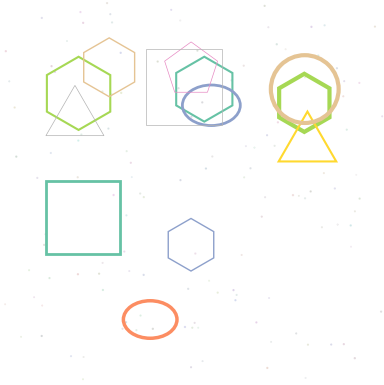[{"shape": "hexagon", "thickness": 1.5, "radius": 0.42, "center": [0.531, 0.768]}, {"shape": "square", "thickness": 2, "radius": 0.48, "center": [0.215, 0.435]}, {"shape": "oval", "thickness": 2.5, "radius": 0.35, "center": [0.39, 0.17]}, {"shape": "hexagon", "thickness": 1, "radius": 0.34, "center": [0.496, 0.364]}, {"shape": "oval", "thickness": 2, "radius": 0.38, "center": [0.549, 0.727]}, {"shape": "pentagon", "thickness": 0.5, "radius": 0.36, "center": [0.496, 0.819]}, {"shape": "hexagon", "thickness": 3, "radius": 0.38, "center": [0.79, 0.733]}, {"shape": "hexagon", "thickness": 1.5, "radius": 0.48, "center": [0.204, 0.758]}, {"shape": "triangle", "thickness": 1.5, "radius": 0.43, "center": [0.799, 0.624]}, {"shape": "hexagon", "thickness": 1, "radius": 0.38, "center": [0.284, 0.825]}, {"shape": "circle", "thickness": 3, "radius": 0.44, "center": [0.792, 0.769]}, {"shape": "triangle", "thickness": 0.5, "radius": 0.44, "center": [0.195, 0.691]}, {"shape": "square", "thickness": 0.5, "radius": 0.49, "center": [0.479, 0.773]}]